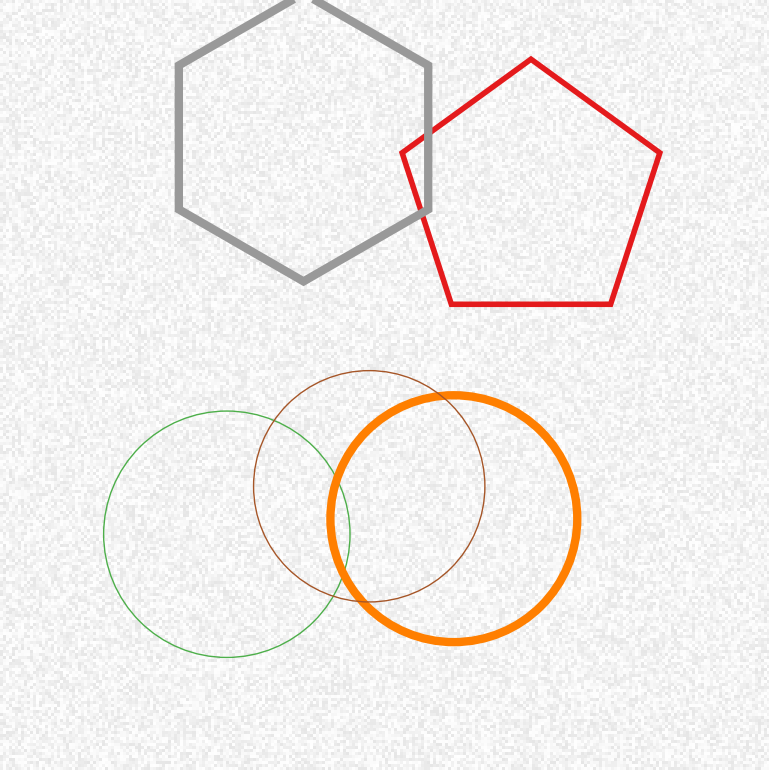[{"shape": "pentagon", "thickness": 2, "radius": 0.88, "center": [0.69, 0.747]}, {"shape": "circle", "thickness": 0.5, "radius": 0.8, "center": [0.295, 0.306]}, {"shape": "circle", "thickness": 3, "radius": 0.8, "center": [0.589, 0.326]}, {"shape": "circle", "thickness": 0.5, "radius": 0.75, "center": [0.48, 0.368]}, {"shape": "hexagon", "thickness": 3, "radius": 0.93, "center": [0.394, 0.822]}]